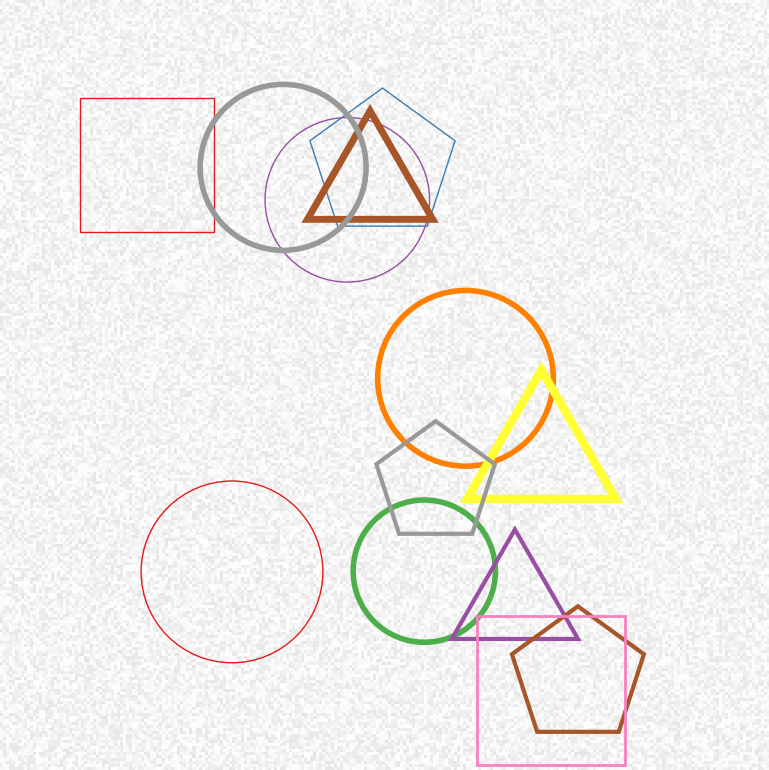[{"shape": "circle", "thickness": 0.5, "radius": 0.59, "center": [0.301, 0.257]}, {"shape": "square", "thickness": 0.5, "radius": 0.43, "center": [0.191, 0.786]}, {"shape": "pentagon", "thickness": 0.5, "radius": 0.5, "center": [0.497, 0.787]}, {"shape": "circle", "thickness": 2, "radius": 0.46, "center": [0.551, 0.258]}, {"shape": "triangle", "thickness": 1.5, "radius": 0.47, "center": [0.669, 0.218]}, {"shape": "circle", "thickness": 0.5, "radius": 0.53, "center": [0.451, 0.74]}, {"shape": "circle", "thickness": 2, "radius": 0.57, "center": [0.605, 0.509]}, {"shape": "triangle", "thickness": 3, "radius": 0.56, "center": [0.703, 0.408]}, {"shape": "pentagon", "thickness": 1.5, "radius": 0.45, "center": [0.751, 0.123]}, {"shape": "triangle", "thickness": 2.5, "radius": 0.47, "center": [0.481, 0.762]}, {"shape": "square", "thickness": 1, "radius": 0.48, "center": [0.716, 0.103]}, {"shape": "circle", "thickness": 2, "radius": 0.54, "center": [0.368, 0.783]}, {"shape": "pentagon", "thickness": 1.5, "radius": 0.4, "center": [0.566, 0.372]}]